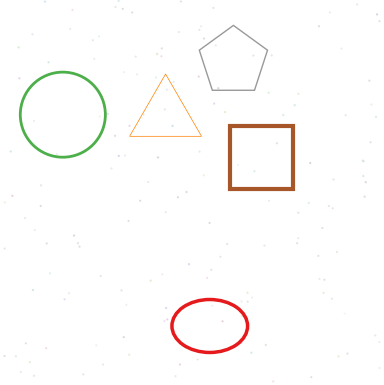[{"shape": "oval", "thickness": 2.5, "radius": 0.49, "center": [0.545, 0.153]}, {"shape": "circle", "thickness": 2, "radius": 0.55, "center": [0.163, 0.702]}, {"shape": "triangle", "thickness": 0.5, "radius": 0.54, "center": [0.43, 0.7]}, {"shape": "square", "thickness": 3, "radius": 0.41, "center": [0.679, 0.592]}, {"shape": "pentagon", "thickness": 1, "radius": 0.47, "center": [0.606, 0.841]}]